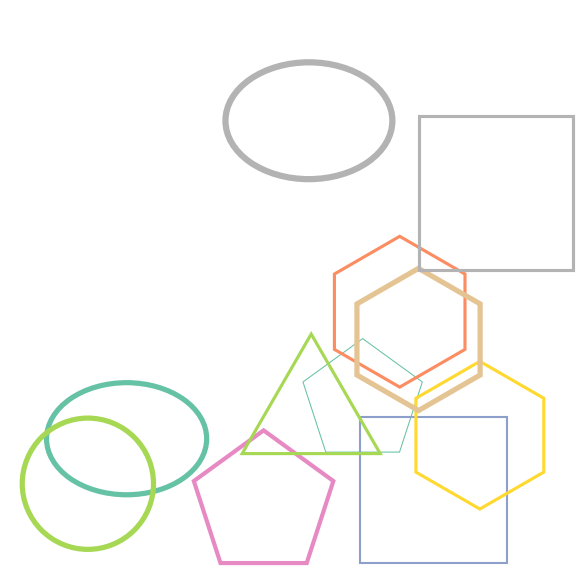[{"shape": "pentagon", "thickness": 0.5, "radius": 0.54, "center": [0.628, 0.304]}, {"shape": "oval", "thickness": 2.5, "radius": 0.69, "center": [0.219, 0.239]}, {"shape": "hexagon", "thickness": 1.5, "radius": 0.65, "center": [0.692, 0.459]}, {"shape": "square", "thickness": 1, "radius": 0.63, "center": [0.75, 0.151]}, {"shape": "pentagon", "thickness": 2, "radius": 0.64, "center": [0.456, 0.127]}, {"shape": "circle", "thickness": 2.5, "radius": 0.57, "center": [0.152, 0.162]}, {"shape": "triangle", "thickness": 1.5, "radius": 0.69, "center": [0.539, 0.283]}, {"shape": "hexagon", "thickness": 1.5, "radius": 0.64, "center": [0.831, 0.246]}, {"shape": "hexagon", "thickness": 2.5, "radius": 0.62, "center": [0.725, 0.411]}, {"shape": "oval", "thickness": 3, "radius": 0.72, "center": [0.535, 0.79]}, {"shape": "square", "thickness": 1.5, "radius": 0.67, "center": [0.859, 0.665]}]